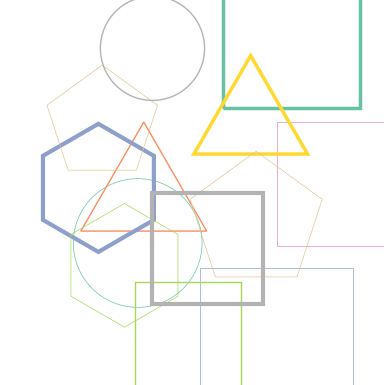[{"shape": "circle", "thickness": 0.5, "radius": 0.84, "center": [0.358, 0.369]}, {"shape": "square", "thickness": 2.5, "radius": 0.89, "center": [0.757, 0.898]}, {"shape": "triangle", "thickness": 1, "radius": 0.94, "center": [0.373, 0.494]}, {"shape": "hexagon", "thickness": 3, "radius": 0.83, "center": [0.256, 0.512]}, {"shape": "square", "thickness": 0.5, "radius": 0.99, "center": [0.719, 0.106]}, {"shape": "square", "thickness": 0.5, "radius": 0.81, "center": [0.88, 0.523]}, {"shape": "square", "thickness": 1, "radius": 0.69, "center": [0.489, 0.131]}, {"shape": "hexagon", "thickness": 0.5, "radius": 0.8, "center": [0.323, 0.311]}, {"shape": "triangle", "thickness": 2.5, "radius": 0.85, "center": [0.651, 0.685]}, {"shape": "pentagon", "thickness": 0.5, "radius": 0.9, "center": [0.665, 0.427]}, {"shape": "pentagon", "thickness": 0.5, "radius": 0.75, "center": [0.266, 0.68]}, {"shape": "circle", "thickness": 1, "radius": 0.68, "center": [0.396, 0.875]}, {"shape": "square", "thickness": 3, "radius": 0.72, "center": [0.539, 0.354]}]